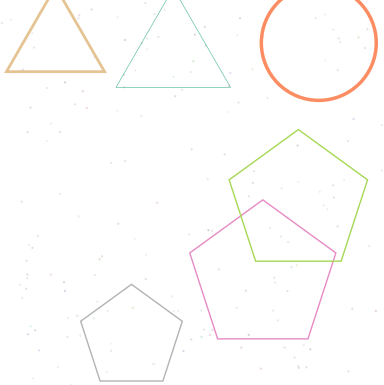[{"shape": "triangle", "thickness": 0.5, "radius": 0.86, "center": [0.45, 0.859]}, {"shape": "circle", "thickness": 2.5, "radius": 0.75, "center": [0.828, 0.889]}, {"shape": "pentagon", "thickness": 1, "radius": 1.0, "center": [0.683, 0.281]}, {"shape": "pentagon", "thickness": 1, "radius": 0.94, "center": [0.775, 0.474]}, {"shape": "triangle", "thickness": 2, "radius": 0.74, "center": [0.144, 0.887]}, {"shape": "pentagon", "thickness": 1, "radius": 0.69, "center": [0.342, 0.123]}]